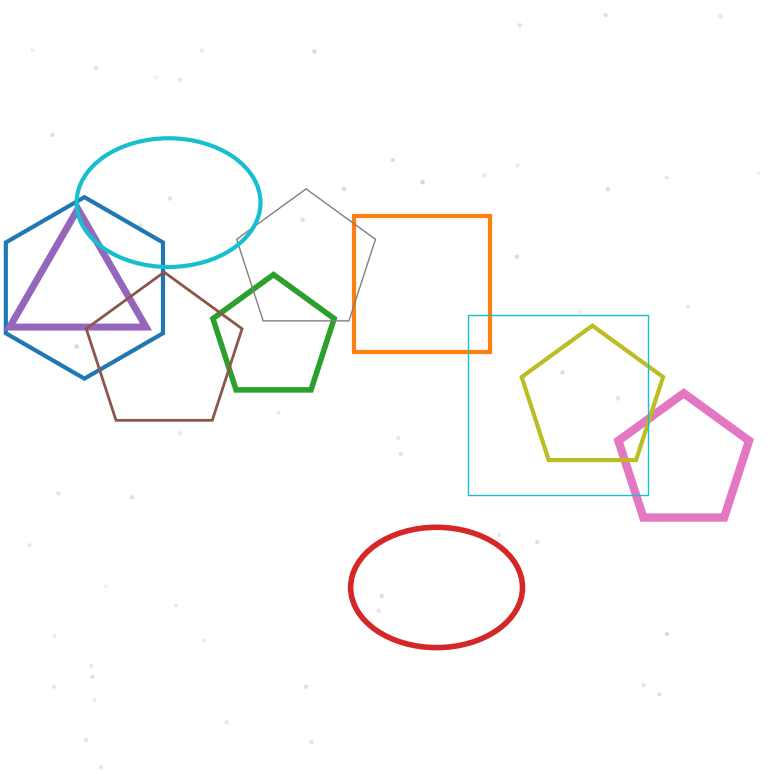[{"shape": "hexagon", "thickness": 1.5, "radius": 0.59, "center": [0.11, 0.626]}, {"shape": "square", "thickness": 1.5, "radius": 0.44, "center": [0.548, 0.631]}, {"shape": "pentagon", "thickness": 2, "radius": 0.41, "center": [0.355, 0.561]}, {"shape": "oval", "thickness": 2, "radius": 0.56, "center": [0.567, 0.237]}, {"shape": "triangle", "thickness": 2.5, "radius": 0.51, "center": [0.101, 0.626]}, {"shape": "pentagon", "thickness": 1, "radius": 0.53, "center": [0.213, 0.54]}, {"shape": "pentagon", "thickness": 3, "radius": 0.45, "center": [0.888, 0.4]}, {"shape": "pentagon", "thickness": 0.5, "radius": 0.47, "center": [0.397, 0.66]}, {"shape": "pentagon", "thickness": 1.5, "radius": 0.48, "center": [0.769, 0.481]}, {"shape": "square", "thickness": 0.5, "radius": 0.58, "center": [0.725, 0.474]}, {"shape": "oval", "thickness": 1.5, "radius": 0.6, "center": [0.219, 0.737]}]